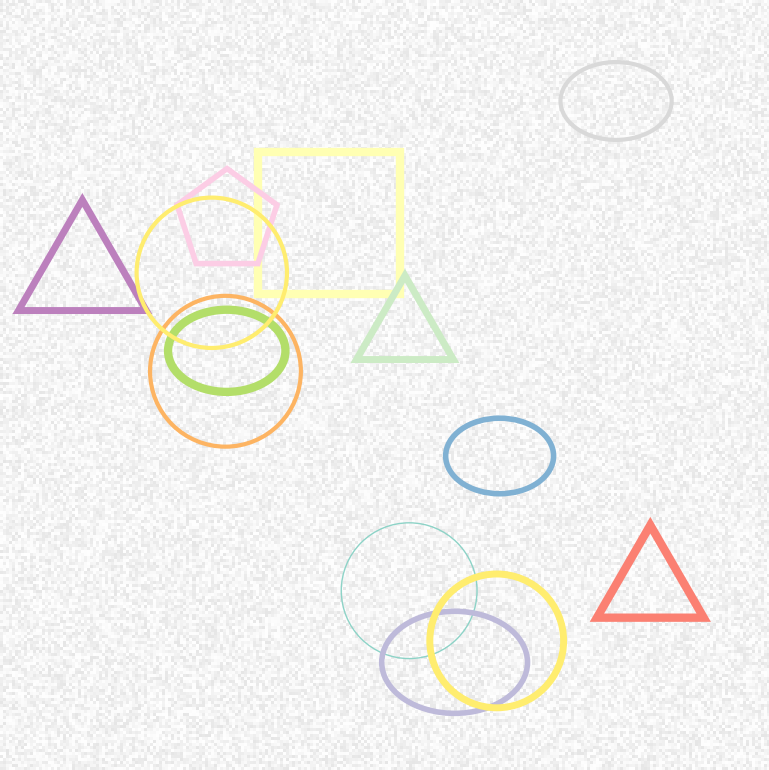[{"shape": "circle", "thickness": 0.5, "radius": 0.44, "center": [0.531, 0.233]}, {"shape": "square", "thickness": 3, "radius": 0.46, "center": [0.427, 0.71]}, {"shape": "oval", "thickness": 2, "radius": 0.47, "center": [0.59, 0.14]}, {"shape": "triangle", "thickness": 3, "radius": 0.4, "center": [0.845, 0.238]}, {"shape": "oval", "thickness": 2, "radius": 0.35, "center": [0.649, 0.408]}, {"shape": "circle", "thickness": 1.5, "radius": 0.49, "center": [0.293, 0.518]}, {"shape": "oval", "thickness": 3, "radius": 0.38, "center": [0.294, 0.544]}, {"shape": "pentagon", "thickness": 2, "radius": 0.34, "center": [0.295, 0.713]}, {"shape": "oval", "thickness": 1.5, "radius": 0.36, "center": [0.8, 0.869]}, {"shape": "triangle", "thickness": 2.5, "radius": 0.48, "center": [0.107, 0.645]}, {"shape": "triangle", "thickness": 2.5, "radius": 0.36, "center": [0.526, 0.569]}, {"shape": "circle", "thickness": 1.5, "radius": 0.49, "center": [0.275, 0.646]}, {"shape": "circle", "thickness": 2.5, "radius": 0.43, "center": [0.645, 0.168]}]